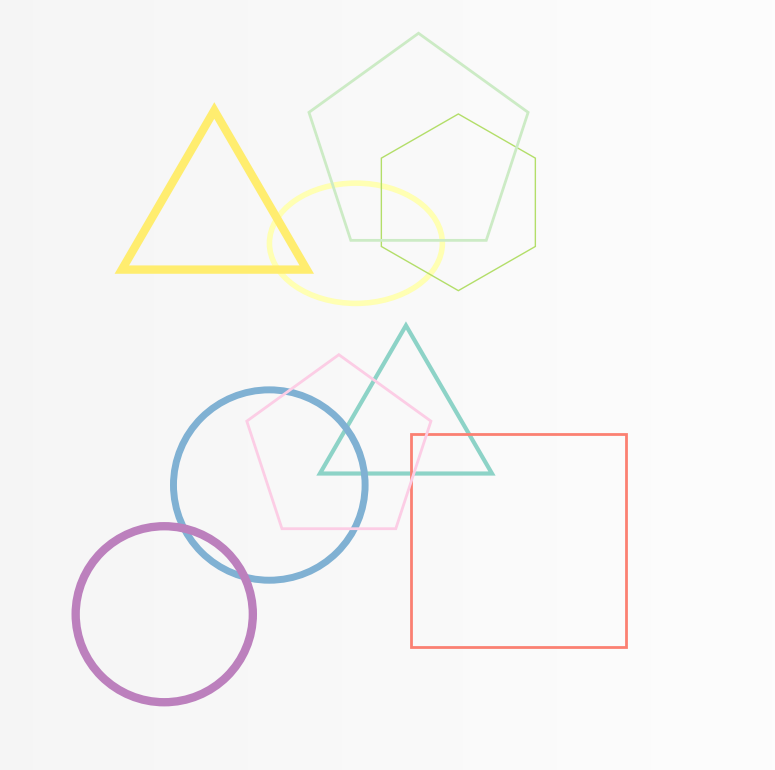[{"shape": "triangle", "thickness": 1.5, "radius": 0.64, "center": [0.524, 0.449]}, {"shape": "oval", "thickness": 2, "radius": 0.56, "center": [0.459, 0.684]}, {"shape": "square", "thickness": 1, "radius": 0.69, "center": [0.669, 0.298]}, {"shape": "circle", "thickness": 2.5, "radius": 0.62, "center": [0.347, 0.37]}, {"shape": "hexagon", "thickness": 0.5, "radius": 0.57, "center": [0.591, 0.737]}, {"shape": "pentagon", "thickness": 1, "radius": 0.62, "center": [0.437, 0.414]}, {"shape": "circle", "thickness": 3, "radius": 0.57, "center": [0.212, 0.202]}, {"shape": "pentagon", "thickness": 1, "radius": 0.74, "center": [0.54, 0.808]}, {"shape": "triangle", "thickness": 3, "radius": 0.69, "center": [0.277, 0.719]}]